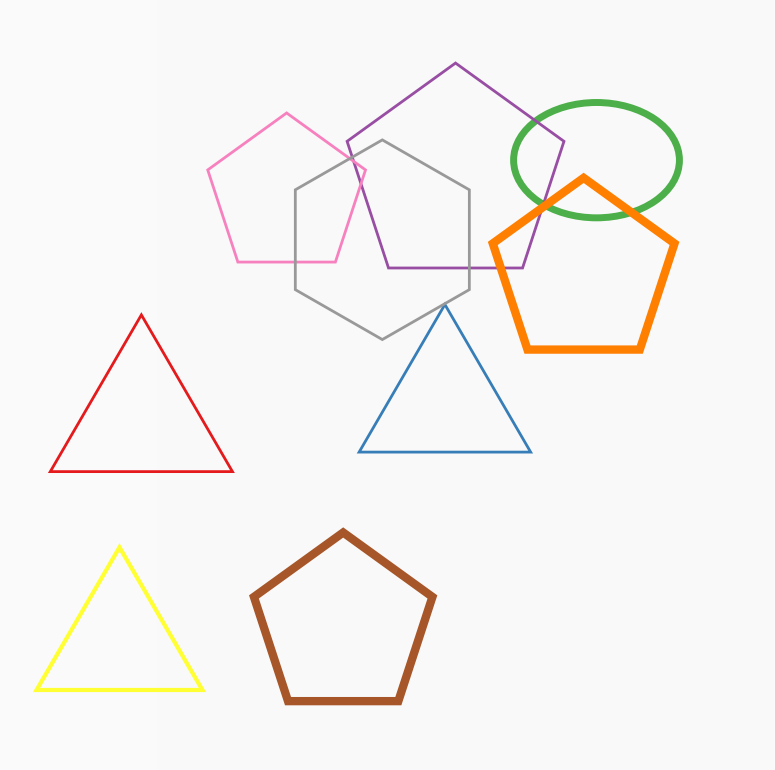[{"shape": "triangle", "thickness": 1, "radius": 0.68, "center": [0.182, 0.455]}, {"shape": "triangle", "thickness": 1, "radius": 0.64, "center": [0.574, 0.477]}, {"shape": "oval", "thickness": 2.5, "radius": 0.53, "center": [0.77, 0.792]}, {"shape": "pentagon", "thickness": 1, "radius": 0.74, "center": [0.588, 0.771]}, {"shape": "pentagon", "thickness": 3, "radius": 0.62, "center": [0.753, 0.646]}, {"shape": "triangle", "thickness": 1.5, "radius": 0.62, "center": [0.154, 0.166]}, {"shape": "pentagon", "thickness": 3, "radius": 0.61, "center": [0.443, 0.187]}, {"shape": "pentagon", "thickness": 1, "radius": 0.54, "center": [0.37, 0.746]}, {"shape": "hexagon", "thickness": 1, "radius": 0.65, "center": [0.493, 0.689]}]